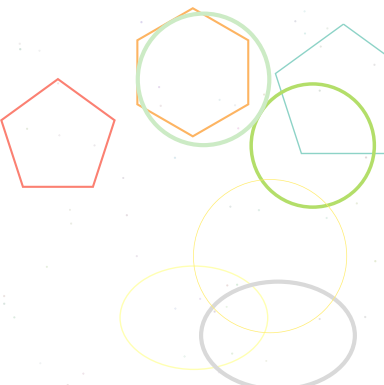[{"shape": "pentagon", "thickness": 1, "radius": 0.93, "center": [0.892, 0.752]}, {"shape": "oval", "thickness": 1, "radius": 0.96, "center": [0.504, 0.175]}, {"shape": "pentagon", "thickness": 1.5, "radius": 0.77, "center": [0.15, 0.64]}, {"shape": "hexagon", "thickness": 1.5, "radius": 0.83, "center": [0.501, 0.812]}, {"shape": "circle", "thickness": 2.5, "radius": 0.8, "center": [0.812, 0.622]}, {"shape": "oval", "thickness": 3, "radius": 1.0, "center": [0.722, 0.129]}, {"shape": "circle", "thickness": 3, "radius": 0.85, "center": [0.529, 0.794]}, {"shape": "circle", "thickness": 0.5, "radius": 1.0, "center": [0.702, 0.335]}]